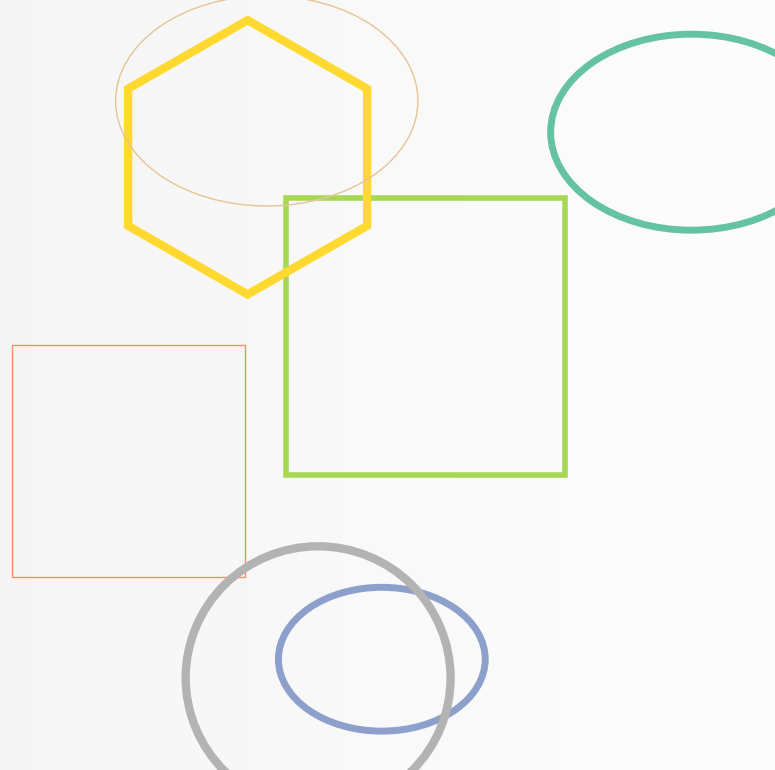[{"shape": "oval", "thickness": 2.5, "radius": 0.91, "center": [0.892, 0.828]}, {"shape": "square", "thickness": 0.5, "radius": 0.75, "center": [0.165, 0.401]}, {"shape": "oval", "thickness": 2.5, "radius": 0.67, "center": [0.493, 0.144]}, {"shape": "square", "thickness": 2, "radius": 0.9, "center": [0.549, 0.563]}, {"shape": "hexagon", "thickness": 3, "radius": 0.89, "center": [0.319, 0.796]}, {"shape": "oval", "thickness": 0.5, "radius": 0.98, "center": [0.344, 0.869]}, {"shape": "circle", "thickness": 3, "radius": 0.85, "center": [0.41, 0.12]}]